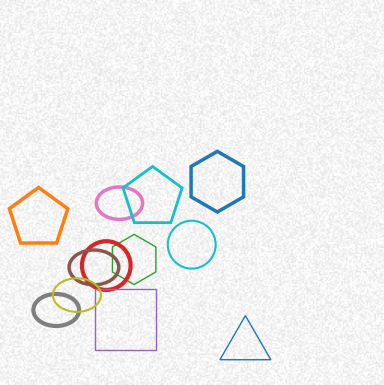[{"shape": "triangle", "thickness": 1, "radius": 0.38, "center": [0.637, 0.104]}, {"shape": "hexagon", "thickness": 2.5, "radius": 0.39, "center": [0.564, 0.528]}, {"shape": "pentagon", "thickness": 2.5, "radius": 0.4, "center": [0.1, 0.433]}, {"shape": "hexagon", "thickness": 1, "radius": 0.33, "center": [0.348, 0.326]}, {"shape": "circle", "thickness": 3, "radius": 0.32, "center": [0.276, 0.31]}, {"shape": "square", "thickness": 1, "radius": 0.4, "center": [0.325, 0.169]}, {"shape": "oval", "thickness": 2.5, "radius": 0.32, "center": [0.244, 0.305]}, {"shape": "oval", "thickness": 2.5, "radius": 0.3, "center": [0.31, 0.472]}, {"shape": "oval", "thickness": 3, "radius": 0.3, "center": [0.146, 0.195]}, {"shape": "oval", "thickness": 1.5, "radius": 0.31, "center": [0.2, 0.234]}, {"shape": "pentagon", "thickness": 2, "radius": 0.4, "center": [0.396, 0.487]}, {"shape": "circle", "thickness": 1.5, "radius": 0.31, "center": [0.498, 0.365]}]